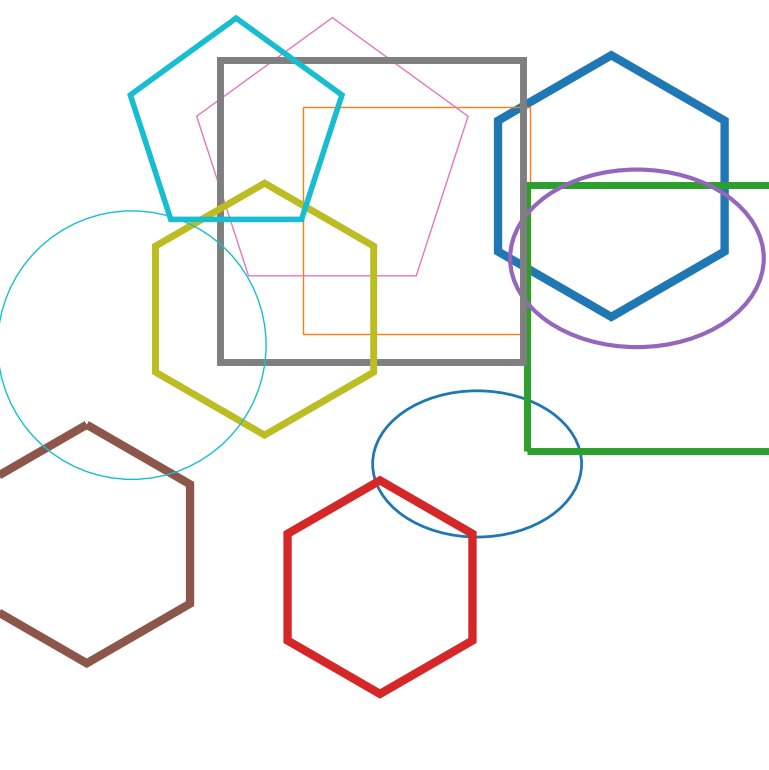[{"shape": "oval", "thickness": 1, "radius": 0.68, "center": [0.62, 0.397]}, {"shape": "hexagon", "thickness": 3, "radius": 0.85, "center": [0.794, 0.758]}, {"shape": "square", "thickness": 0.5, "radius": 0.74, "center": [0.541, 0.713]}, {"shape": "square", "thickness": 2.5, "radius": 0.86, "center": [0.858, 0.587]}, {"shape": "hexagon", "thickness": 3, "radius": 0.69, "center": [0.494, 0.237]}, {"shape": "oval", "thickness": 1.5, "radius": 0.82, "center": [0.827, 0.664]}, {"shape": "hexagon", "thickness": 3, "radius": 0.77, "center": [0.113, 0.294]}, {"shape": "pentagon", "thickness": 0.5, "radius": 0.93, "center": [0.432, 0.792]}, {"shape": "square", "thickness": 2.5, "radius": 0.98, "center": [0.483, 0.726]}, {"shape": "hexagon", "thickness": 2.5, "radius": 0.82, "center": [0.344, 0.599]}, {"shape": "circle", "thickness": 0.5, "radius": 0.87, "center": [0.171, 0.552]}, {"shape": "pentagon", "thickness": 2, "radius": 0.72, "center": [0.307, 0.832]}]